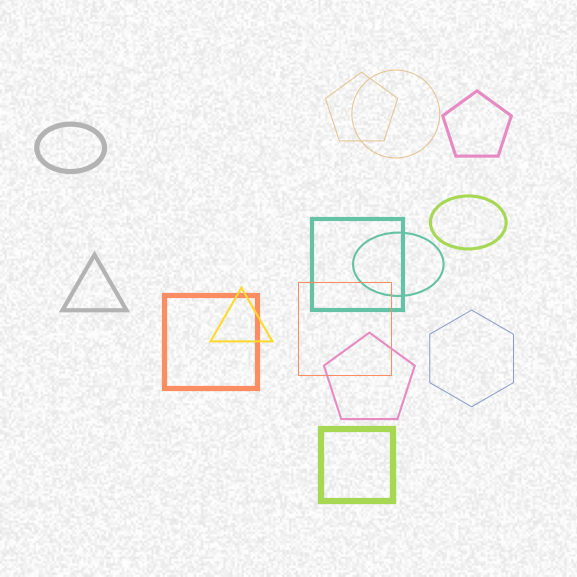[{"shape": "square", "thickness": 2, "radius": 0.39, "center": [0.619, 0.541]}, {"shape": "oval", "thickness": 1, "radius": 0.39, "center": [0.69, 0.542]}, {"shape": "square", "thickness": 0.5, "radius": 0.4, "center": [0.597, 0.431]}, {"shape": "square", "thickness": 2.5, "radius": 0.4, "center": [0.364, 0.408]}, {"shape": "hexagon", "thickness": 0.5, "radius": 0.42, "center": [0.817, 0.378]}, {"shape": "pentagon", "thickness": 1.5, "radius": 0.31, "center": [0.826, 0.779]}, {"shape": "pentagon", "thickness": 1, "radius": 0.41, "center": [0.64, 0.34]}, {"shape": "oval", "thickness": 1.5, "radius": 0.33, "center": [0.811, 0.614]}, {"shape": "square", "thickness": 3, "radius": 0.31, "center": [0.618, 0.194]}, {"shape": "triangle", "thickness": 1, "radius": 0.31, "center": [0.418, 0.439]}, {"shape": "pentagon", "thickness": 0.5, "radius": 0.33, "center": [0.626, 0.808]}, {"shape": "circle", "thickness": 0.5, "radius": 0.38, "center": [0.685, 0.802]}, {"shape": "triangle", "thickness": 2, "radius": 0.32, "center": [0.164, 0.494]}, {"shape": "oval", "thickness": 2.5, "radius": 0.29, "center": [0.122, 0.743]}]